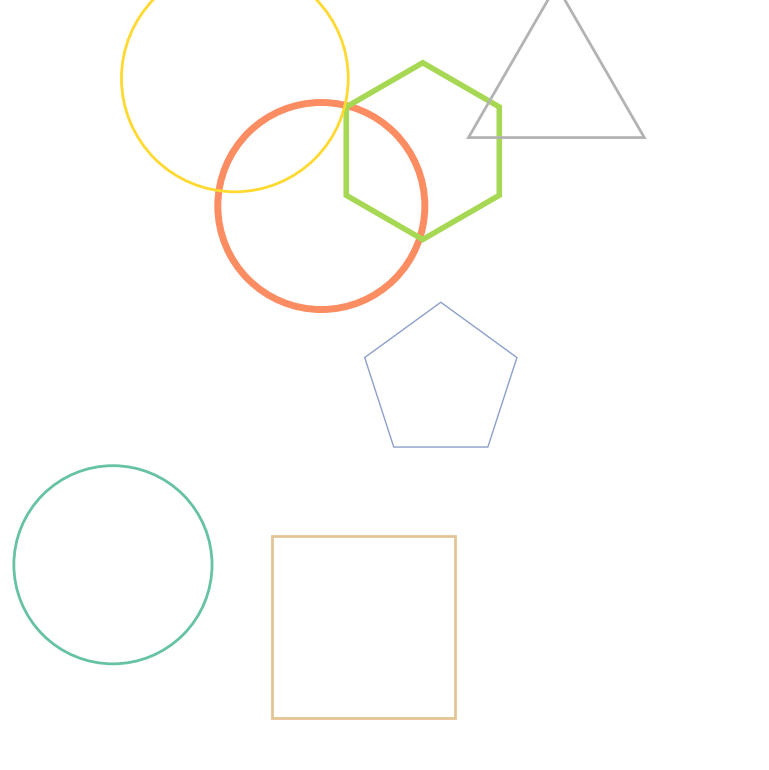[{"shape": "circle", "thickness": 1, "radius": 0.64, "center": [0.147, 0.267]}, {"shape": "circle", "thickness": 2.5, "radius": 0.67, "center": [0.417, 0.732]}, {"shape": "pentagon", "thickness": 0.5, "radius": 0.52, "center": [0.572, 0.504]}, {"shape": "hexagon", "thickness": 2, "radius": 0.57, "center": [0.549, 0.804]}, {"shape": "circle", "thickness": 1, "radius": 0.74, "center": [0.305, 0.898]}, {"shape": "square", "thickness": 1, "radius": 0.59, "center": [0.472, 0.186]}, {"shape": "triangle", "thickness": 1, "radius": 0.66, "center": [0.723, 0.887]}]